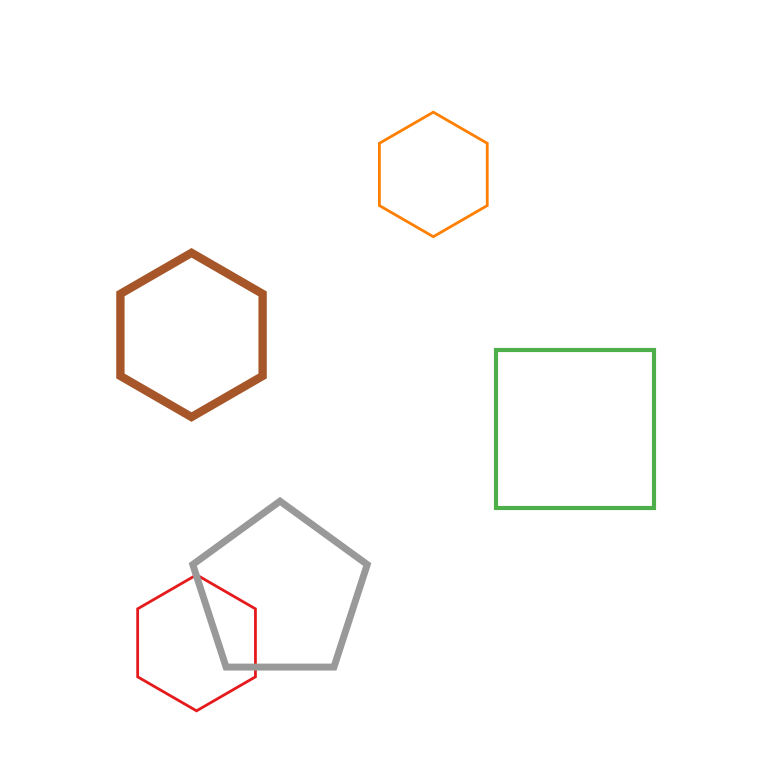[{"shape": "hexagon", "thickness": 1, "radius": 0.44, "center": [0.255, 0.165]}, {"shape": "square", "thickness": 1.5, "radius": 0.52, "center": [0.747, 0.443]}, {"shape": "hexagon", "thickness": 1, "radius": 0.4, "center": [0.563, 0.773]}, {"shape": "hexagon", "thickness": 3, "radius": 0.53, "center": [0.249, 0.565]}, {"shape": "pentagon", "thickness": 2.5, "radius": 0.6, "center": [0.364, 0.23]}]